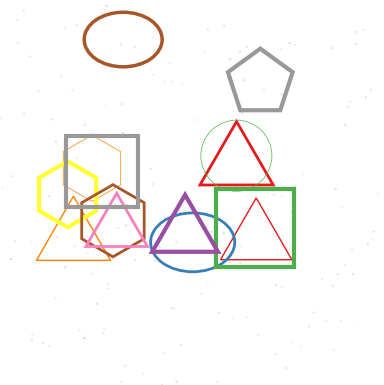[{"shape": "triangle", "thickness": 1, "radius": 0.53, "center": [0.665, 0.379]}, {"shape": "triangle", "thickness": 2, "radius": 0.55, "center": [0.614, 0.574]}, {"shape": "oval", "thickness": 2, "radius": 0.55, "center": [0.5, 0.371]}, {"shape": "circle", "thickness": 0.5, "radius": 0.46, "center": [0.614, 0.596]}, {"shape": "square", "thickness": 3, "radius": 0.51, "center": [0.662, 0.409]}, {"shape": "triangle", "thickness": 3, "radius": 0.49, "center": [0.481, 0.395]}, {"shape": "triangle", "thickness": 1, "radius": 0.56, "center": [0.191, 0.379]}, {"shape": "hexagon", "thickness": 0.5, "radius": 0.43, "center": [0.239, 0.563]}, {"shape": "hexagon", "thickness": 3, "radius": 0.43, "center": [0.176, 0.495]}, {"shape": "hexagon", "thickness": 2, "radius": 0.47, "center": [0.293, 0.427]}, {"shape": "oval", "thickness": 2.5, "radius": 0.51, "center": [0.32, 0.897]}, {"shape": "triangle", "thickness": 2, "radius": 0.46, "center": [0.303, 0.406]}, {"shape": "pentagon", "thickness": 3, "radius": 0.44, "center": [0.676, 0.785]}, {"shape": "square", "thickness": 3, "radius": 0.47, "center": [0.266, 0.555]}]